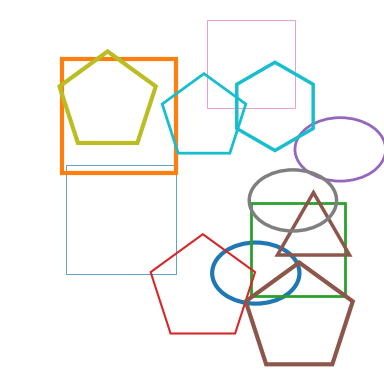[{"shape": "square", "thickness": 0.5, "radius": 0.71, "center": [0.315, 0.429]}, {"shape": "oval", "thickness": 3, "radius": 0.57, "center": [0.664, 0.291]}, {"shape": "square", "thickness": 3, "radius": 0.74, "center": [0.31, 0.699]}, {"shape": "square", "thickness": 2, "radius": 0.61, "center": [0.775, 0.352]}, {"shape": "pentagon", "thickness": 1.5, "radius": 0.71, "center": [0.527, 0.249]}, {"shape": "oval", "thickness": 2, "radius": 0.59, "center": [0.884, 0.612]}, {"shape": "pentagon", "thickness": 3, "radius": 0.73, "center": [0.777, 0.172]}, {"shape": "triangle", "thickness": 2.5, "radius": 0.54, "center": [0.814, 0.392]}, {"shape": "square", "thickness": 0.5, "radius": 0.57, "center": [0.652, 0.833]}, {"shape": "oval", "thickness": 2.5, "radius": 0.57, "center": [0.761, 0.479]}, {"shape": "pentagon", "thickness": 3, "radius": 0.66, "center": [0.28, 0.735]}, {"shape": "pentagon", "thickness": 2, "radius": 0.57, "center": [0.53, 0.694]}, {"shape": "hexagon", "thickness": 2.5, "radius": 0.57, "center": [0.714, 0.724]}]